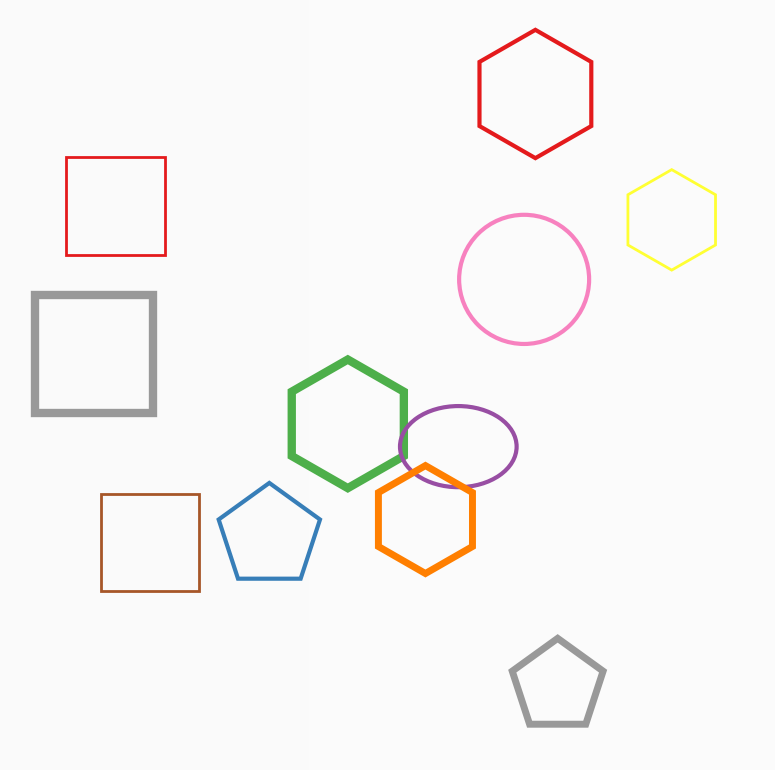[{"shape": "hexagon", "thickness": 1.5, "radius": 0.42, "center": [0.691, 0.878]}, {"shape": "square", "thickness": 1, "radius": 0.32, "center": [0.149, 0.732]}, {"shape": "pentagon", "thickness": 1.5, "radius": 0.34, "center": [0.348, 0.304]}, {"shape": "hexagon", "thickness": 3, "radius": 0.42, "center": [0.449, 0.45]}, {"shape": "oval", "thickness": 1.5, "radius": 0.38, "center": [0.591, 0.42]}, {"shape": "hexagon", "thickness": 2.5, "radius": 0.35, "center": [0.549, 0.325]}, {"shape": "hexagon", "thickness": 1, "radius": 0.33, "center": [0.867, 0.714]}, {"shape": "square", "thickness": 1, "radius": 0.32, "center": [0.193, 0.296]}, {"shape": "circle", "thickness": 1.5, "radius": 0.42, "center": [0.676, 0.637]}, {"shape": "pentagon", "thickness": 2.5, "radius": 0.31, "center": [0.72, 0.109]}, {"shape": "square", "thickness": 3, "radius": 0.38, "center": [0.121, 0.541]}]